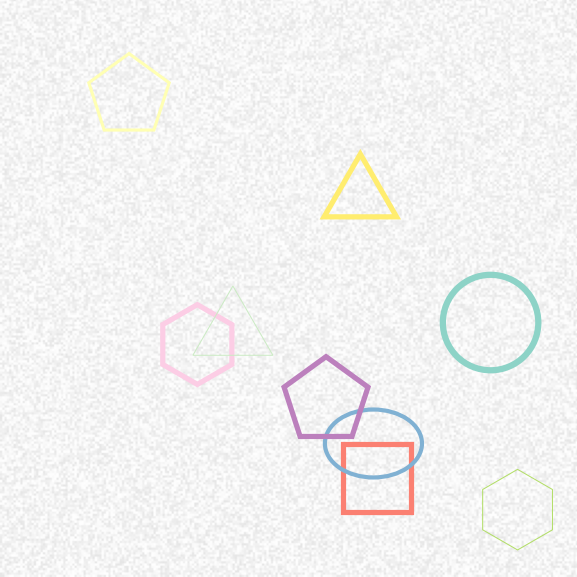[{"shape": "circle", "thickness": 3, "radius": 0.41, "center": [0.849, 0.441]}, {"shape": "pentagon", "thickness": 1.5, "radius": 0.37, "center": [0.223, 0.833]}, {"shape": "square", "thickness": 2.5, "radius": 0.29, "center": [0.652, 0.172]}, {"shape": "oval", "thickness": 2, "radius": 0.42, "center": [0.647, 0.231]}, {"shape": "hexagon", "thickness": 0.5, "radius": 0.35, "center": [0.896, 0.117]}, {"shape": "hexagon", "thickness": 2.5, "radius": 0.35, "center": [0.342, 0.403]}, {"shape": "pentagon", "thickness": 2.5, "radius": 0.38, "center": [0.565, 0.305]}, {"shape": "triangle", "thickness": 0.5, "radius": 0.4, "center": [0.403, 0.424]}, {"shape": "triangle", "thickness": 2.5, "radius": 0.36, "center": [0.624, 0.66]}]